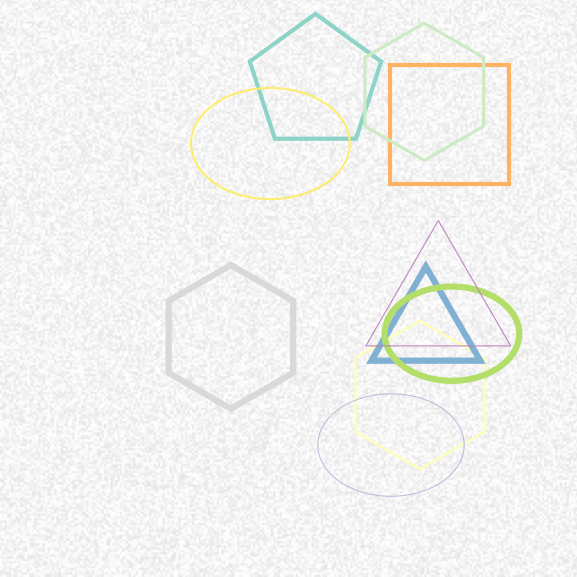[{"shape": "pentagon", "thickness": 2, "radius": 0.6, "center": [0.546, 0.856]}, {"shape": "hexagon", "thickness": 1, "radius": 0.64, "center": [0.727, 0.315]}, {"shape": "oval", "thickness": 0.5, "radius": 0.63, "center": [0.677, 0.228]}, {"shape": "triangle", "thickness": 3, "radius": 0.54, "center": [0.737, 0.429]}, {"shape": "square", "thickness": 2, "radius": 0.52, "center": [0.778, 0.784]}, {"shape": "oval", "thickness": 3, "radius": 0.58, "center": [0.783, 0.421]}, {"shape": "hexagon", "thickness": 3, "radius": 0.62, "center": [0.4, 0.416]}, {"shape": "triangle", "thickness": 0.5, "radius": 0.72, "center": [0.759, 0.473]}, {"shape": "hexagon", "thickness": 1.5, "radius": 0.59, "center": [0.735, 0.84]}, {"shape": "oval", "thickness": 1, "radius": 0.69, "center": [0.468, 0.751]}]